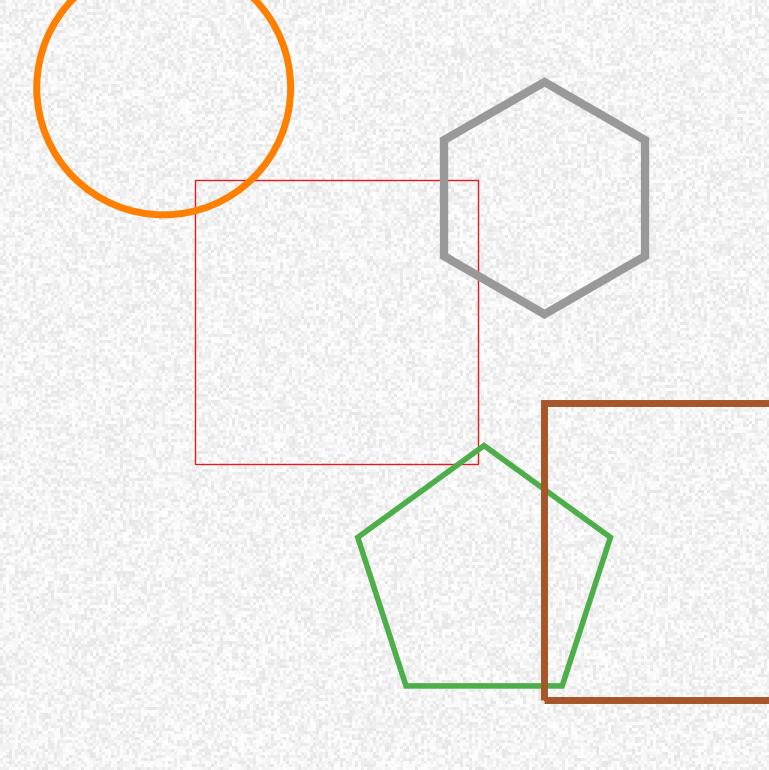[{"shape": "square", "thickness": 0.5, "radius": 0.92, "center": [0.437, 0.582]}, {"shape": "pentagon", "thickness": 2, "radius": 0.86, "center": [0.629, 0.249]}, {"shape": "circle", "thickness": 2.5, "radius": 0.82, "center": [0.213, 0.886]}, {"shape": "square", "thickness": 2.5, "radius": 0.97, "center": [0.9, 0.284]}, {"shape": "hexagon", "thickness": 3, "radius": 0.75, "center": [0.707, 0.743]}]